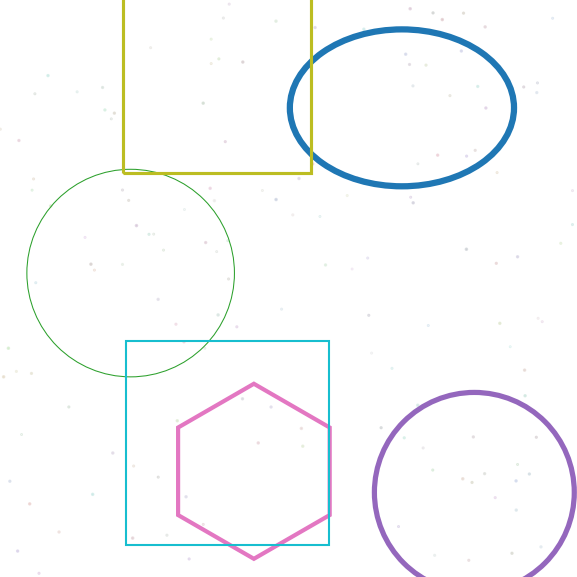[{"shape": "oval", "thickness": 3, "radius": 0.97, "center": [0.696, 0.812]}, {"shape": "circle", "thickness": 0.5, "radius": 0.9, "center": [0.226, 0.526]}, {"shape": "circle", "thickness": 2.5, "radius": 0.87, "center": [0.821, 0.147]}, {"shape": "hexagon", "thickness": 2, "radius": 0.76, "center": [0.44, 0.183]}, {"shape": "square", "thickness": 1.5, "radius": 0.81, "center": [0.376, 0.862]}, {"shape": "square", "thickness": 1, "radius": 0.88, "center": [0.394, 0.232]}]